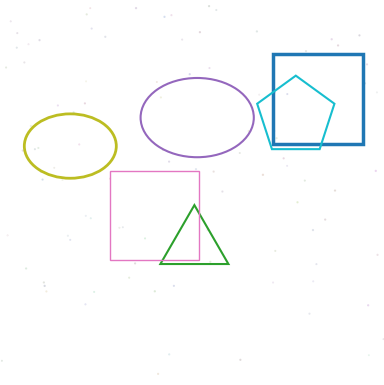[{"shape": "square", "thickness": 2.5, "radius": 0.58, "center": [0.825, 0.743]}, {"shape": "triangle", "thickness": 1.5, "radius": 0.51, "center": [0.505, 0.365]}, {"shape": "oval", "thickness": 1.5, "radius": 0.74, "center": [0.512, 0.695]}, {"shape": "square", "thickness": 1, "radius": 0.58, "center": [0.402, 0.44]}, {"shape": "oval", "thickness": 2, "radius": 0.6, "center": [0.183, 0.621]}, {"shape": "pentagon", "thickness": 1.5, "radius": 0.53, "center": [0.768, 0.698]}]